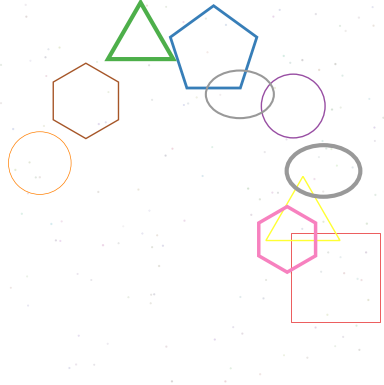[{"shape": "square", "thickness": 0.5, "radius": 0.58, "center": [0.871, 0.279]}, {"shape": "pentagon", "thickness": 2, "radius": 0.59, "center": [0.555, 0.867]}, {"shape": "triangle", "thickness": 3, "radius": 0.49, "center": [0.365, 0.895]}, {"shape": "circle", "thickness": 1, "radius": 0.41, "center": [0.762, 0.725]}, {"shape": "circle", "thickness": 0.5, "radius": 0.41, "center": [0.103, 0.576]}, {"shape": "triangle", "thickness": 1, "radius": 0.56, "center": [0.787, 0.431]}, {"shape": "hexagon", "thickness": 1, "radius": 0.49, "center": [0.223, 0.738]}, {"shape": "hexagon", "thickness": 2.5, "radius": 0.43, "center": [0.746, 0.378]}, {"shape": "oval", "thickness": 1.5, "radius": 0.44, "center": [0.623, 0.755]}, {"shape": "oval", "thickness": 3, "radius": 0.48, "center": [0.84, 0.556]}]